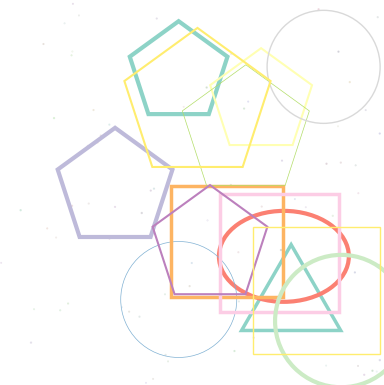[{"shape": "triangle", "thickness": 2.5, "radius": 0.74, "center": [0.756, 0.216]}, {"shape": "pentagon", "thickness": 3, "radius": 0.67, "center": [0.464, 0.812]}, {"shape": "pentagon", "thickness": 1.5, "radius": 0.7, "center": [0.678, 0.736]}, {"shape": "pentagon", "thickness": 3, "radius": 0.78, "center": [0.299, 0.511]}, {"shape": "oval", "thickness": 3, "radius": 0.84, "center": [0.737, 0.334]}, {"shape": "circle", "thickness": 0.5, "radius": 0.75, "center": [0.464, 0.222]}, {"shape": "square", "thickness": 2.5, "radius": 0.72, "center": [0.59, 0.373]}, {"shape": "pentagon", "thickness": 0.5, "radius": 0.87, "center": [0.639, 0.658]}, {"shape": "square", "thickness": 2.5, "radius": 0.77, "center": [0.726, 0.343]}, {"shape": "circle", "thickness": 1, "radius": 0.73, "center": [0.841, 0.826]}, {"shape": "pentagon", "thickness": 1.5, "radius": 0.78, "center": [0.546, 0.363]}, {"shape": "circle", "thickness": 3, "radius": 0.86, "center": [0.886, 0.166]}, {"shape": "square", "thickness": 1, "radius": 0.82, "center": [0.822, 0.246]}, {"shape": "pentagon", "thickness": 1.5, "radius": 1.0, "center": [0.513, 0.728]}]